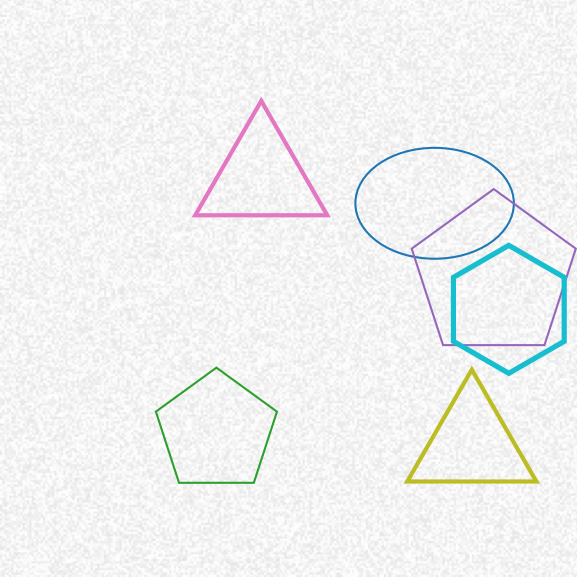[{"shape": "oval", "thickness": 1, "radius": 0.69, "center": [0.753, 0.647]}, {"shape": "pentagon", "thickness": 1, "radius": 0.55, "center": [0.375, 0.252]}, {"shape": "pentagon", "thickness": 1, "radius": 0.75, "center": [0.855, 0.522]}, {"shape": "triangle", "thickness": 2, "radius": 0.66, "center": [0.452, 0.692]}, {"shape": "triangle", "thickness": 2, "radius": 0.65, "center": [0.817, 0.23]}, {"shape": "hexagon", "thickness": 2.5, "radius": 0.55, "center": [0.881, 0.463]}]